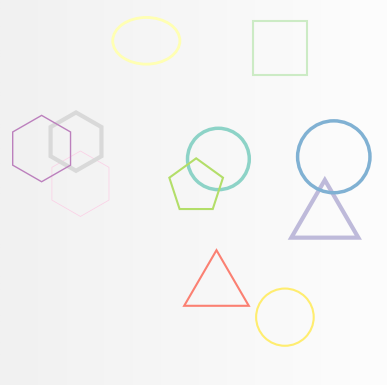[{"shape": "circle", "thickness": 2.5, "radius": 0.4, "center": [0.564, 0.587]}, {"shape": "oval", "thickness": 2, "radius": 0.43, "center": [0.378, 0.894]}, {"shape": "triangle", "thickness": 3, "radius": 0.5, "center": [0.838, 0.433]}, {"shape": "triangle", "thickness": 1.5, "radius": 0.48, "center": [0.559, 0.254]}, {"shape": "circle", "thickness": 2.5, "radius": 0.47, "center": [0.861, 0.593]}, {"shape": "pentagon", "thickness": 1.5, "radius": 0.36, "center": [0.506, 0.516]}, {"shape": "hexagon", "thickness": 0.5, "radius": 0.43, "center": [0.208, 0.523]}, {"shape": "hexagon", "thickness": 3, "radius": 0.38, "center": [0.196, 0.632]}, {"shape": "hexagon", "thickness": 1, "radius": 0.43, "center": [0.107, 0.614]}, {"shape": "square", "thickness": 1.5, "radius": 0.35, "center": [0.723, 0.875]}, {"shape": "circle", "thickness": 1.5, "radius": 0.37, "center": [0.735, 0.176]}]